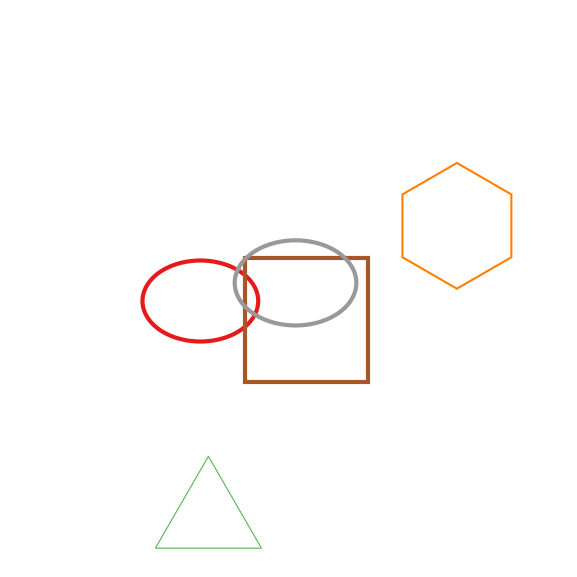[{"shape": "oval", "thickness": 2, "radius": 0.5, "center": [0.347, 0.478]}, {"shape": "triangle", "thickness": 0.5, "radius": 0.53, "center": [0.361, 0.103]}, {"shape": "hexagon", "thickness": 1, "radius": 0.54, "center": [0.791, 0.608]}, {"shape": "square", "thickness": 2, "radius": 0.53, "center": [0.531, 0.445]}, {"shape": "oval", "thickness": 2, "radius": 0.53, "center": [0.512, 0.509]}]